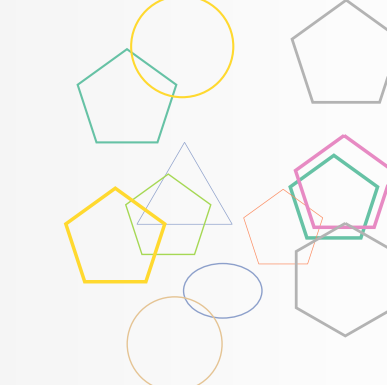[{"shape": "pentagon", "thickness": 1.5, "radius": 0.67, "center": [0.328, 0.738]}, {"shape": "pentagon", "thickness": 2.5, "radius": 0.59, "center": [0.862, 0.478]}, {"shape": "pentagon", "thickness": 0.5, "radius": 0.54, "center": [0.731, 0.401]}, {"shape": "oval", "thickness": 1, "radius": 0.51, "center": [0.575, 0.245]}, {"shape": "triangle", "thickness": 0.5, "radius": 0.71, "center": [0.476, 0.488]}, {"shape": "pentagon", "thickness": 2.5, "radius": 0.66, "center": [0.888, 0.516]}, {"shape": "pentagon", "thickness": 1, "radius": 0.58, "center": [0.434, 0.432]}, {"shape": "pentagon", "thickness": 2.5, "radius": 0.67, "center": [0.298, 0.377]}, {"shape": "circle", "thickness": 1.5, "radius": 0.66, "center": [0.47, 0.879]}, {"shape": "circle", "thickness": 1, "radius": 0.61, "center": [0.451, 0.107]}, {"shape": "pentagon", "thickness": 2, "radius": 0.73, "center": [0.893, 0.853]}, {"shape": "hexagon", "thickness": 2, "radius": 0.73, "center": [0.891, 0.274]}]